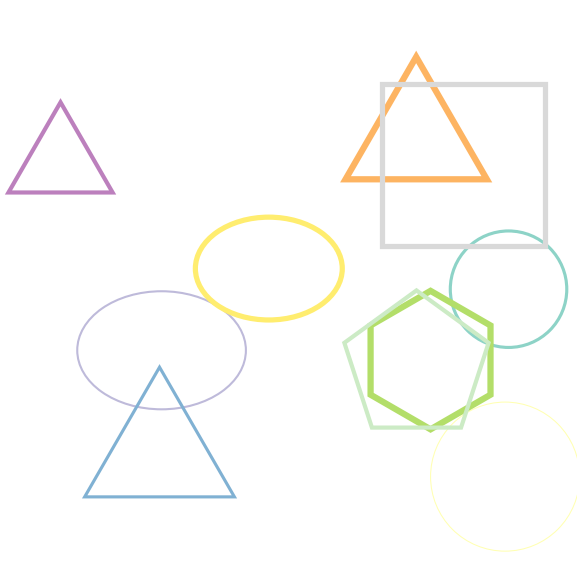[{"shape": "circle", "thickness": 1.5, "radius": 0.5, "center": [0.881, 0.498]}, {"shape": "circle", "thickness": 0.5, "radius": 0.65, "center": [0.875, 0.174]}, {"shape": "oval", "thickness": 1, "radius": 0.73, "center": [0.28, 0.393]}, {"shape": "triangle", "thickness": 1.5, "radius": 0.75, "center": [0.276, 0.214]}, {"shape": "triangle", "thickness": 3, "radius": 0.71, "center": [0.721, 0.759]}, {"shape": "hexagon", "thickness": 3, "radius": 0.6, "center": [0.746, 0.376]}, {"shape": "square", "thickness": 2.5, "radius": 0.7, "center": [0.803, 0.713]}, {"shape": "triangle", "thickness": 2, "radius": 0.52, "center": [0.105, 0.718]}, {"shape": "pentagon", "thickness": 2, "radius": 0.66, "center": [0.721, 0.365]}, {"shape": "oval", "thickness": 2.5, "radius": 0.64, "center": [0.465, 0.534]}]